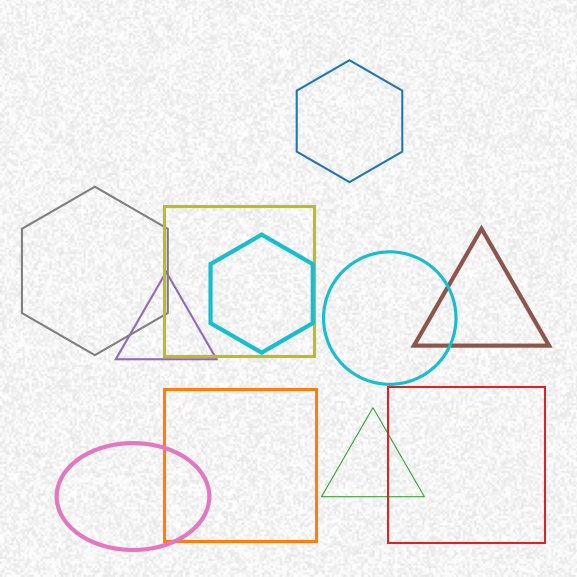[{"shape": "hexagon", "thickness": 1, "radius": 0.53, "center": [0.605, 0.789]}, {"shape": "square", "thickness": 1.5, "radius": 0.66, "center": [0.415, 0.194]}, {"shape": "triangle", "thickness": 0.5, "radius": 0.51, "center": [0.646, 0.19]}, {"shape": "square", "thickness": 1, "radius": 0.68, "center": [0.808, 0.194]}, {"shape": "triangle", "thickness": 1, "radius": 0.5, "center": [0.288, 0.427]}, {"shape": "triangle", "thickness": 2, "radius": 0.68, "center": [0.834, 0.468]}, {"shape": "oval", "thickness": 2, "radius": 0.66, "center": [0.23, 0.139]}, {"shape": "hexagon", "thickness": 1, "radius": 0.73, "center": [0.164, 0.53]}, {"shape": "square", "thickness": 1.5, "radius": 0.65, "center": [0.414, 0.512]}, {"shape": "circle", "thickness": 1.5, "radius": 0.57, "center": [0.675, 0.448]}, {"shape": "hexagon", "thickness": 2, "radius": 0.51, "center": [0.453, 0.491]}]